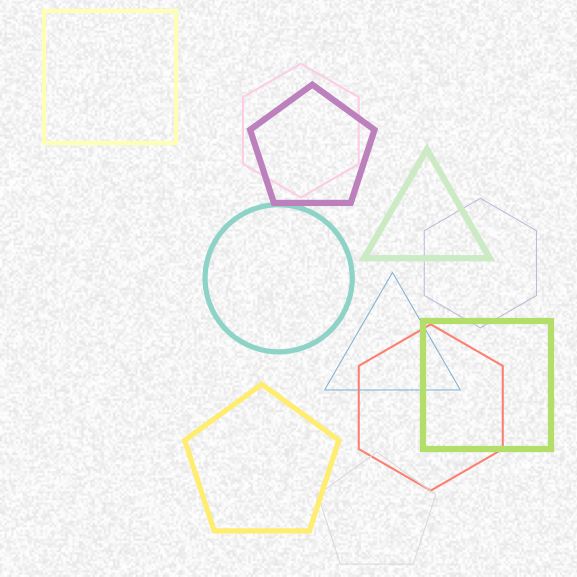[{"shape": "circle", "thickness": 2.5, "radius": 0.64, "center": [0.483, 0.517]}, {"shape": "square", "thickness": 2, "radius": 0.57, "center": [0.191, 0.866]}, {"shape": "hexagon", "thickness": 0.5, "radius": 0.56, "center": [0.832, 0.544]}, {"shape": "hexagon", "thickness": 1, "radius": 0.72, "center": [0.746, 0.294]}, {"shape": "triangle", "thickness": 0.5, "radius": 0.68, "center": [0.68, 0.392]}, {"shape": "square", "thickness": 3, "radius": 0.56, "center": [0.844, 0.333]}, {"shape": "hexagon", "thickness": 1, "radius": 0.58, "center": [0.521, 0.773]}, {"shape": "pentagon", "thickness": 0.5, "radius": 0.54, "center": [0.652, 0.109]}, {"shape": "pentagon", "thickness": 3, "radius": 0.57, "center": [0.541, 0.739]}, {"shape": "triangle", "thickness": 3, "radius": 0.63, "center": [0.739, 0.615]}, {"shape": "pentagon", "thickness": 2.5, "radius": 0.7, "center": [0.453, 0.193]}]